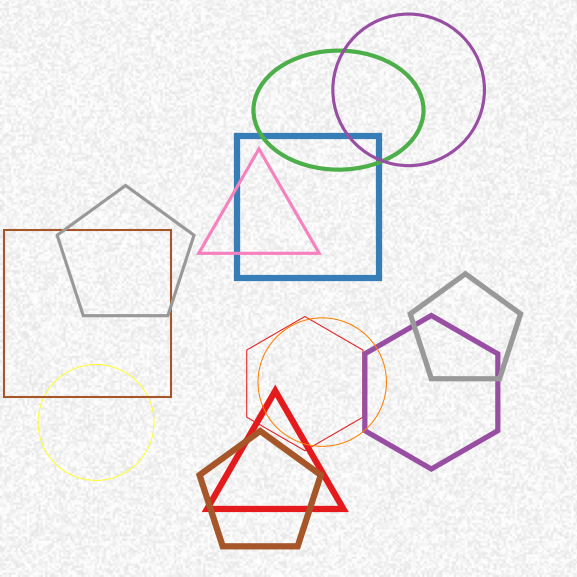[{"shape": "hexagon", "thickness": 0.5, "radius": 0.58, "center": [0.528, 0.335]}, {"shape": "triangle", "thickness": 3, "radius": 0.68, "center": [0.477, 0.186]}, {"shape": "square", "thickness": 3, "radius": 0.61, "center": [0.534, 0.641]}, {"shape": "oval", "thickness": 2, "radius": 0.74, "center": [0.586, 0.808]}, {"shape": "circle", "thickness": 1.5, "radius": 0.66, "center": [0.708, 0.844]}, {"shape": "hexagon", "thickness": 2.5, "radius": 0.66, "center": [0.747, 0.32]}, {"shape": "circle", "thickness": 0.5, "radius": 0.56, "center": [0.558, 0.337]}, {"shape": "circle", "thickness": 0.5, "radius": 0.5, "center": [0.166, 0.268]}, {"shape": "square", "thickness": 1, "radius": 0.73, "center": [0.152, 0.457]}, {"shape": "pentagon", "thickness": 3, "radius": 0.55, "center": [0.451, 0.142]}, {"shape": "triangle", "thickness": 1.5, "radius": 0.6, "center": [0.448, 0.621]}, {"shape": "pentagon", "thickness": 1.5, "radius": 0.62, "center": [0.217, 0.553]}, {"shape": "pentagon", "thickness": 2.5, "radius": 0.5, "center": [0.806, 0.425]}]